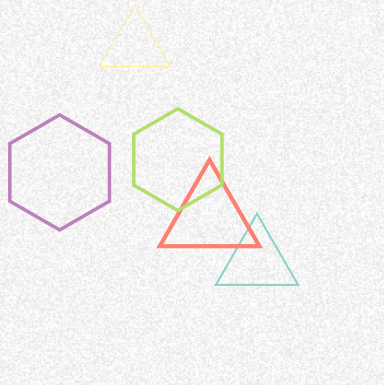[{"shape": "triangle", "thickness": 1.5, "radius": 0.62, "center": [0.668, 0.322]}, {"shape": "triangle", "thickness": 3, "radius": 0.75, "center": [0.544, 0.435]}, {"shape": "hexagon", "thickness": 2.5, "radius": 0.66, "center": [0.462, 0.585]}, {"shape": "hexagon", "thickness": 2.5, "radius": 0.75, "center": [0.155, 0.552]}, {"shape": "triangle", "thickness": 0.5, "radius": 0.53, "center": [0.35, 0.88]}]